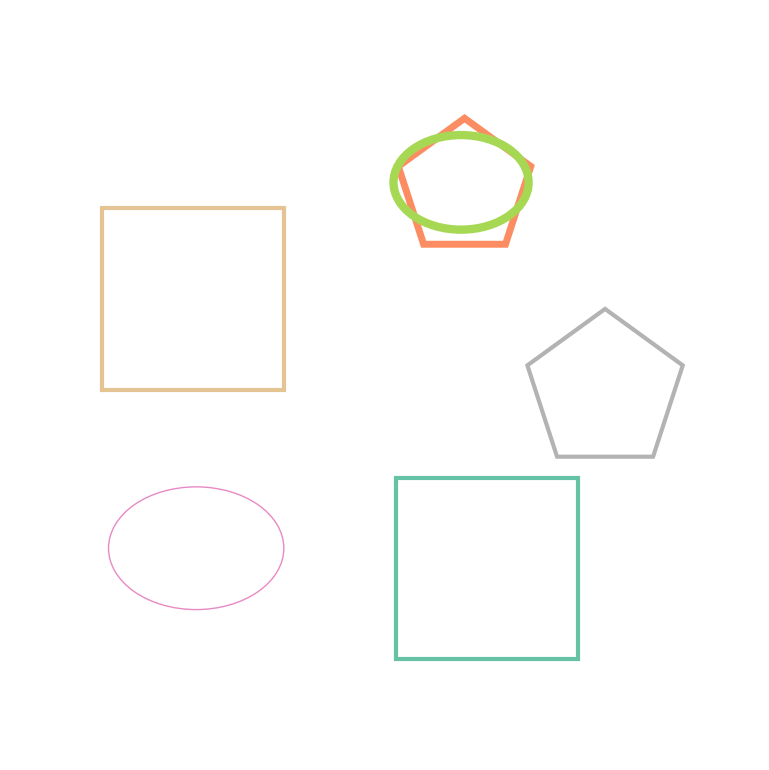[{"shape": "square", "thickness": 1.5, "radius": 0.59, "center": [0.632, 0.262]}, {"shape": "pentagon", "thickness": 2.5, "radius": 0.45, "center": [0.603, 0.756]}, {"shape": "oval", "thickness": 0.5, "radius": 0.57, "center": [0.255, 0.288]}, {"shape": "oval", "thickness": 3, "radius": 0.44, "center": [0.599, 0.763]}, {"shape": "square", "thickness": 1.5, "radius": 0.59, "center": [0.251, 0.611]}, {"shape": "pentagon", "thickness": 1.5, "radius": 0.53, "center": [0.786, 0.493]}]